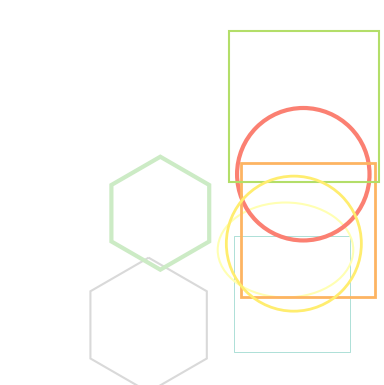[{"shape": "square", "thickness": 0.5, "radius": 0.75, "center": [0.758, 0.235]}, {"shape": "oval", "thickness": 1.5, "radius": 0.88, "center": [0.742, 0.351]}, {"shape": "circle", "thickness": 3, "radius": 0.86, "center": [0.788, 0.547]}, {"shape": "square", "thickness": 2, "radius": 0.87, "center": [0.8, 0.402]}, {"shape": "square", "thickness": 1.5, "radius": 0.98, "center": [0.789, 0.724]}, {"shape": "hexagon", "thickness": 1.5, "radius": 0.87, "center": [0.386, 0.156]}, {"shape": "hexagon", "thickness": 3, "radius": 0.73, "center": [0.416, 0.446]}, {"shape": "circle", "thickness": 2, "radius": 0.88, "center": [0.763, 0.367]}]